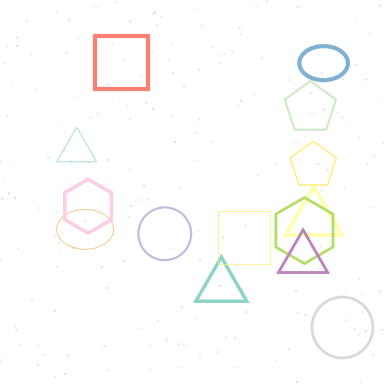[{"shape": "triangle", "thickness": 2.5, "radius": 0.38, "center": [0.575, 0.256]}, {"shape": "triangle", "thickness": 0.5, "radius": 0.3, "center": [0.199, 0.61]}, {"shape": "triangle", "thickness": 3, "radius": 0.42, "center": [0.815, 0.431]}, {"shape": "circle", "thickness": 1.5, "radius": 0.34, "center": [0.428, 0.393]}, {"shape": "square", "thickness": 3, "radius": 0.35, "center": [0.315, 0.837]}, {"shape": "oval", "thickness": 3, "radius": 0.32, "center": [0.841, 0.836]}, {"shape": "oval", "thickness": 0.5, "radius": 0.37, "center": [0.221, 0.404]}, {"shape": "hexagon", "thickness": 2, "radius": 0.43, "center": [0.791, 0.401]}, {"shape": "hexagon", "thickness": 2.5, "radius": 0.35, "center": [0.229, 0.464]}, {"shape": "circle", "thickness": 2, "radius": 0.4, "center": [0.889, 0.149]}, {"shape": "triangle", "thickness": 2, "radius": 0.37, "center": [0.787, 0.329]}, {"shape": "pentagon", "thickness": 1.5, "radius": 0.35, "center": [0.806, 0.72]}, {"shape": "pentagon", "thickness": 1, "radius": 0.31, "center": [0.814, 0.57]}, {"shape": "square", "thickness": 0.5, "radius": 0.34, "center": [0.634, 0.383]}]